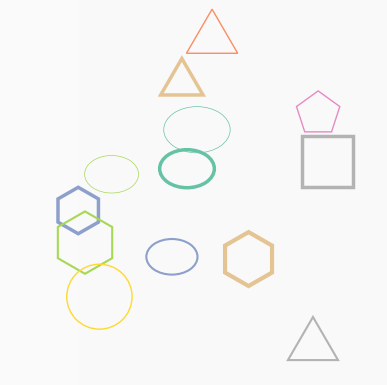[{"shape": "oval", "thickness": 0.5, "radius": 0.43, "center": [0.508, 0.663]}, {"shape": "oval", "thickness": 2.5, "radius": 0.35, "center": [0.483, 0.562]}, {"shape": "triangle", "thickness": 1, "radius": 0.38, "center": [0.547, 0.9]}, {"shape": "oval", "thickness": 1.5, "radius": 0.33, "center": [0.444, 0.333]}, {"shape": "hexagon", "thickness": 2.5, "radius": 0.3, "center": [0.202, 0.453]}, {"shape": "pentagon", "thickness": 1, "radius": 0.29, "center": [0.821, 0.705]}, {"shape": "hexagon", "thickness": 1.5, "radius": 0.4, "center": [0.219, 0.37]}, {"shape": "oval", "thickness": 0.5, "radius": 0.35, "center": [0.288, 0.547]}, {"shape": "circle", "thickness": 1, "radius": 0.42, "center": [0.257, 0.229]}, {"shape": "triangle", "thickness": 2.5, "radius": 0.32, "center": [0.469, 0.785]}, {"shape": "hexagon", "thickness": 3, "radius": 0.35, "center": [0.641, 0.327]}, {"shape": "square", "thickness": 2.5, "radius": 0.33, "center": [0.845, 0.581]}, {"shape": "triangle", "thickness": 1.5, "radius": 0.37, "center": [0.808, 0.102]}]